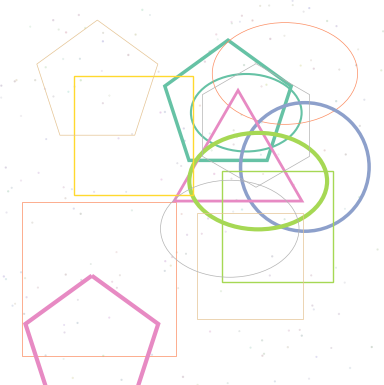[{"shape": "pentagon", "thickness": 2.5, "radius": 0.86, "center": [0.592, 0.723]}, {"shape": "oval", "thickness": 1.5, "radius": 0.72, "center": [0.64, 0.707]}, {"shape": "oval", "thickness": 0.5, "radius": 0.94, "center": [0.74, 0.809]}, {"shape": "square", "thickness": 0.5, "radius": 1.0, "center": [0.256, 0.275]}, {"shape": "circle", "thickness": 2.5, "radius": 0.83, "center": [0.792, 0.566]}, {"shape": "triangle", "thickness": 2, "radius": 0.96, "center": [0.618, 0.574]}, {"shape": "pentagon", "thickness": 3, "radius": 0.91, "center": [0.238, 0.103]}, {"shape": "oval", "thickness": 3, "radius": 0.89, "center": [0.671, 0.53]}, {"shape": "square", "thickness": 1, "radius": 0.72, "center": [0.72, 0.411]}, {"shape": "square", "thickness": 1, "radius": 0.77, "center": [0.346, 0.649]}, {"shape": "square", "thickness": 0.5, "radius": 0.69, "center": [0.649, 0.309]}, {"shape": "pentagon", "thickness": 0.5, "radius": 0.83, "center": [0.253, 0.783]}, {"shape": "oval", "thickness": 0.5, "radius": 0.9, "center": [0.597, 0.406]}, {"shape": "hexagon", "thickness": 0.5, "radius": 0.8, "center": [0.665, 0.674]}]